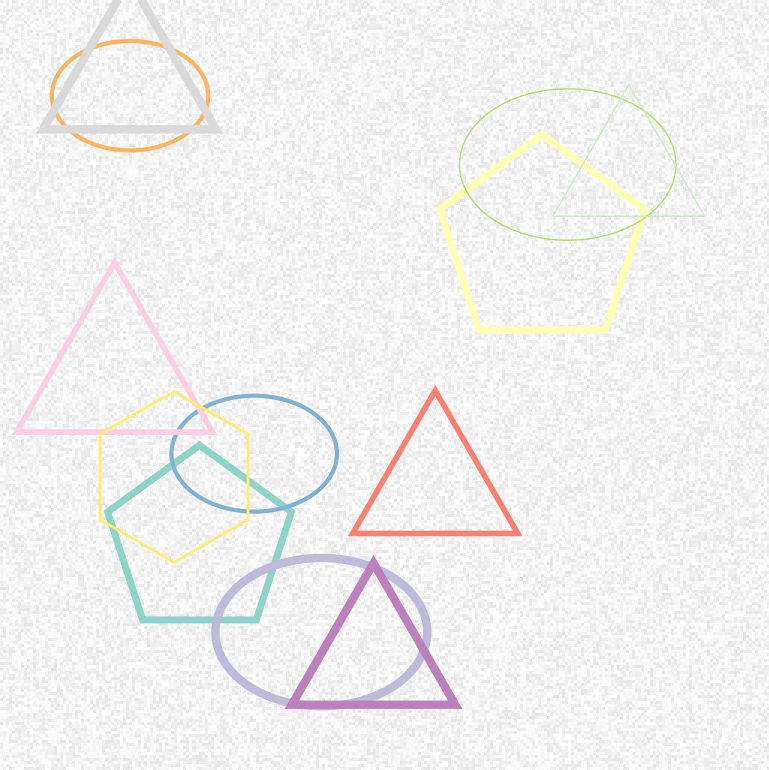[{"shape": "pentagon", "thickness": 2.5, "radius": 0.63, "center": [0.259, 0.296]}, {"shape": "pentagon", "thickness": 2.5, "radius": 0.7, "center": [0.704, 0.685]}, {"shape": "oval", "thickness": 3, "radius": 0.69, "center": [0.417, 0.179]}, {"shape": "triangle", "thickness": 2, "radius": 0.62, "center": [0.565, 0.369]}, {"shape": "oval", "thickness": 1.5, "radius": 0.54, "center": [0.33, 0.411]}, {"shape": "oval", "thickness": 1.5, "radius": 0.51, "center": [0.169, 0.876]}, {"shape": "oval", "thickness": 0.5, "radius": 0.7, "center": [0.737, 0.786]}, {"shape": "triangle", "thickness": 2, "radius": 0.73, "center": [0.149, 0.512]}, {"shape": "triangle", "thickness": 3, "radius": 0.65, "center": [0.168, 0.897]}, {"shape": "triangle", "thickness": 3, "radius": 0.61, "center": [0.485, 0.146]}, {"shape": "triangle", "thickness": 0.5, "radius": 0.57, "center": [0.817, 0.776]}, {"shape": "hexagon", "thickness": 1, "radius": 0.55, "center": [0.226, 0.381]}]